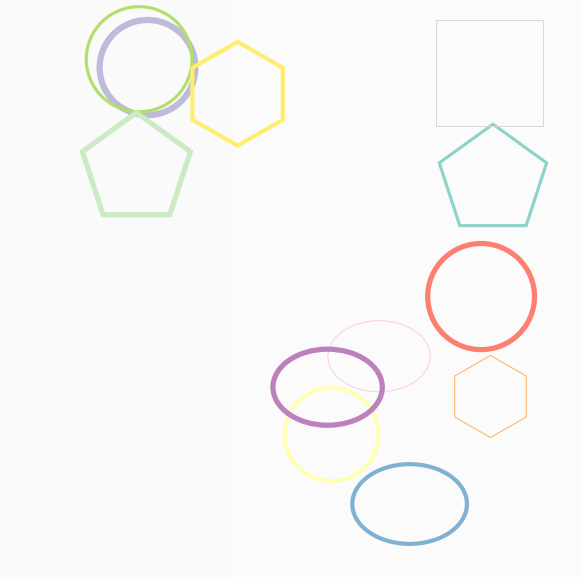[{"shape": "pentagon", "thickness": 1.5, "radius": 0.49, "center": [0.848, 0.687]}, {"shape": "circle", "thickness": 2, "radius": 0.4, "center": [0.57, 0.247]}, {"shape": "circle", "thickness": 3, "radius": 0.41, "center": [0.254, 0.882]}, {"shape": "circle", "thickness": 2.5, "radius": 0.46, "center": [0.828, 0.486]}, {"shape": "oval", "thickness": 2, "radius": 0.49, "center": [0.705, 0.126]}, {"shape": "hexagon", "thickness": 0.5, "radius": 0.36, "center": [0.844, 0.313]}, {"shape": "circle", "thickness": 1.5, "radius": 0.46, "center": [0.239, 0.897]}, {"shape": "oval", "thickness": 0.5, "radius": 0.44, "center": [0.652, 0.382]}, {"shape": "square", "thickness": 0.5, "radius": 0.46, "center": [0.842, 0.873]}, {"shape": "oval", "thickness": 2.5, "radius": 0.47, "center": [0.564, 0.329]}, {"shape": "pentagon", "thickness": 2.5, "radius": 0.49, "center": [0.235, 0.706]}, {"shape": "hexagon", "thickness": 2, "radius": 0.45, "center": [0.409, 0.837]}]